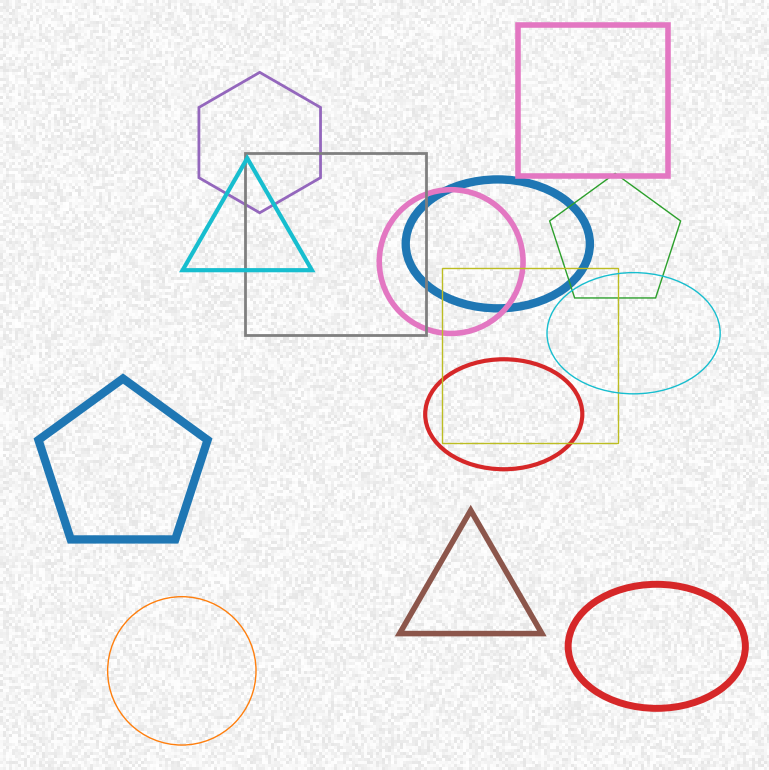[{"shape": "oval", "thickness": 3, "radius": 0.6, "center": [0.646, 0.683]}, {"shape": "pentagon", "thickness": 3, "radius": 0.58, "center": [0.16, 0.393]}, {"shape": "circle", "thickness": 0.5, "radius": 0.48, "center": [0.236, 0.129]}, {"shape": "pentagon", "thickness": 0.5, "radius": 0.45, "center": [0.799, 0.685]}, {"shape": "oval", "thickness": 1.5, "radius": 0.51, "center": [0.654, 0.462]}, {"shape": "oval", "thickness": 2.5, "radius": 0.58, "center": [0.853, 0.161]}, {"shape": "hexagon", "thickness": 1, "radius": 0.46, "center": [0.337, 0.815]}, {"shape": "triangle", "thickness": 2, "radius": 0.53, "center": [0.611, 0.231]}, {"shape": "square", "thickness": 2, "radius": 0.49, "center": [0.77, 0.87]}, {"shape": "circle", "thickness": 2, "radius": 0.47, "center": [0.586, 0.66]}, {"shape": "square", "thickness": 1, "radius": 0.59, "center": [0.436, 0.683]}, {"shape": "square", "thickness": 0.5, "radius": 0.57, "center": [0.688, 0.539]}, {"shape": "triangle", "thickness": 1.5, "radius": 0.48, "center": [0.321, 0.698]}, {"shape": "oval", "thickness": 0.5, "radius": 0.56, "center": [0.823, 0.567]}]